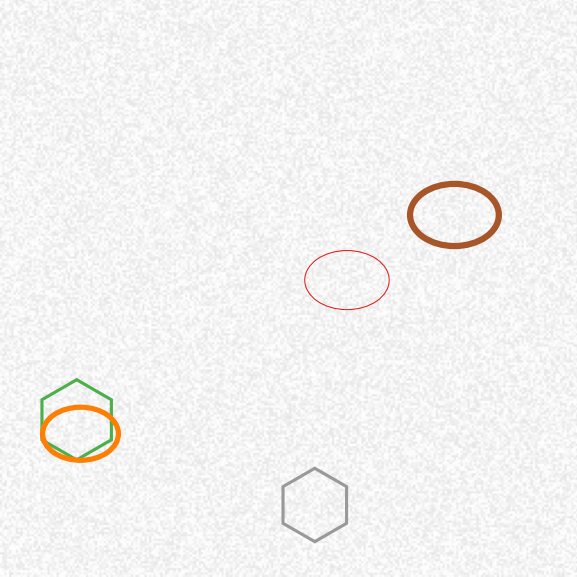[{"shape": "oval", "thickness": 0.5, "radius": 0.37, "center": [0.601, 0.514]}, {"shape": "hexagon", "thickness": 1.5, "radius": 0.35, "center": [0.133, 0.272]}, {"shape": "oval", "thickness": 2.5, "radius": 0.33, "center": [0.139, 0.248]}, {"shape": "oval", "thickness": 3, "radius": 0.38, "center": [0.787, 0.627]}, {"shape": "hexagon", "thickness": 1.5, "radius": 0.32, "center": [0.545, 0.125]}]